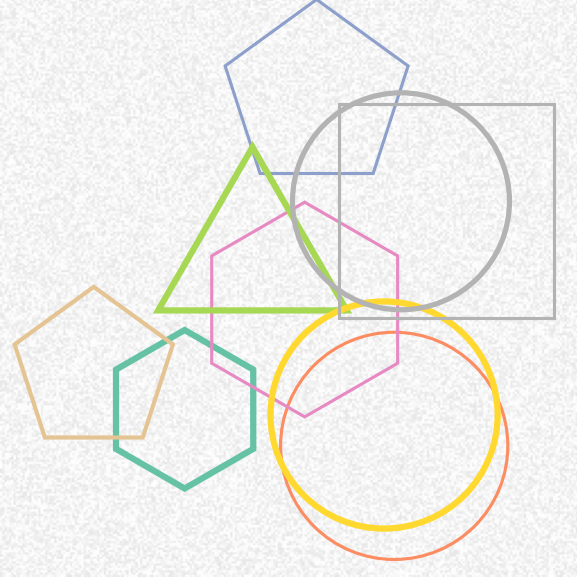[{"shape": "hexagon", "thickness": 3, "radius": 0.69, "center": [0.32, 0.29]}, {"shape": "circle", "thickness": 1.5, "radius": 0.98, "center": [0.683, 0.227]}, {"shape": "pentagon", "thickness": 1.5, "radius": 0.83, "center": [0.548, 0.833]}, {"shape": "hexagon", "thickness": 1.5, "radius": 0.93, "center": [0.528, 0.463]}, {"shape": "triangle", "thickness": 3, "radius": 0.94, "center": [0.437, 0.556]}, {"shape": "circle", "thickness": 3, "radius": 0.98, "center": [0.665, 0.28]}, {"shape": "pentagon", "thickness": 2, "radius": 0.72, "center": [0.162, 0.358]}, {"shape": "square", "thickness": 1.5, "radius": 0.93, "center": [0.773, 0.634]}, {"shape": "circle", "thickness": 2.5, "radius": 0.94, "center": [0.694, 0.651]}]